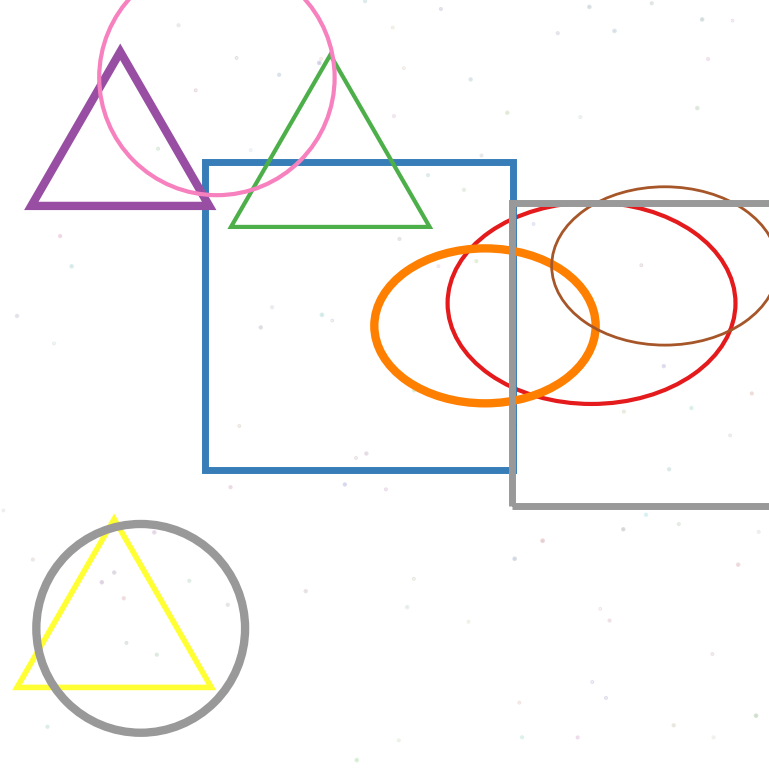[{"shape": "oval", "thickness": 1.5, "radius": 0.93, "center": [0.768, 0.606]}, {"shape": "square", "thickness": 2.5, "radius": 1.0, "center": [0.466, 0.59]}, {"shape": "triangle", "thickness": 1.5, "radius": 0.74, "center": [0.429, 0.78]}, {"shape": "triangle", "thickness": 3, "radius": 0.67, "center": [0.156, 0.799]}, {"shape": "oval", "thickness": 3, "radius": 0.72, "center": [0.63, 0.577]}, {"shape": "triangle", "thickness": 2, "radius": 0.73, "center": [0.148, 0.18]}, {"shape": "oval", "thickness": 1, "radius": 0.73, "center": [0.863, 0.655]}, {"shape": "circle", "thickness": 1.5, "radius": 0.76, "center": [0.282, 0.899]}, {"shape": "square", "thickness": 2.5, "radius": 0.98, "center": [0.862, 0.54]}, {"shape": "circle", "thickness": 3, "radius": 0.68, "center": [0.183, 0.184]}]